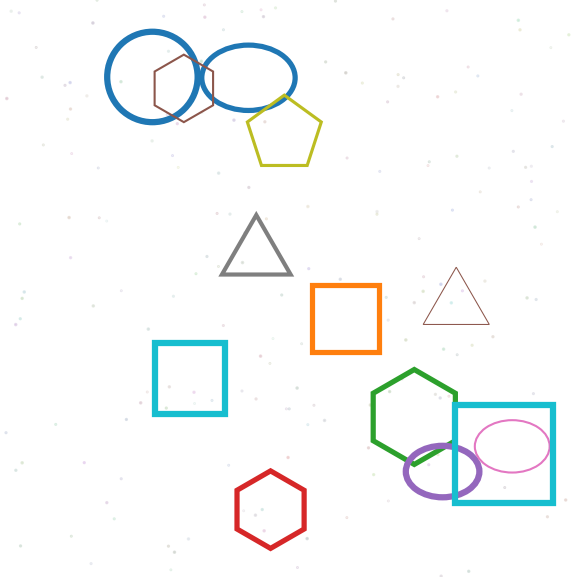[{"shape": "oval", "thickness": 2.5, "radius": 0.4, "center": [0.43, 0.864]}, {"shape": "circle", "thickness": 3, "radius": 0.39, "center": [0.264, 0.866]}, {"shape": "square", "thickness": 2.5, "radius": 0.29, "center": [0.598, 0.447]}, {"shape": "hexagon", "thickness": 2.5, "radius": 0.41, "center": [0.717, 0.277]}, {"shape": "hexagon", "thickness": 2.5, "radius": 0.34, "center": [0.469, 0.117]}, {"shape": "oval", "thickness": 3, "radius": 0.32, "center": [0.766, 0.183]}, {"shape": "hexagon", "thickness": 1, "radius": 0.29, "center": [0.318, 0.846]}, {"shape": "triangle", "thickness": 0.5, "radius": 0.33, "center": [0.79, 0.47]}, {"shape": "oval", "thickness": 1, "radius": 0.32, "center": [0.887, 0.226]}, {"shape": "triangle", "thickness": 2, "radius": 0.34, "center": [0.444, 0.558]}, {"shape": "pentagon", "thickness": 1.5, "radius": 0.34, "center": [0.492, 0.767]}, {"shape": "square", "thickness": 3, "radius": 0.42, "center": [0.872, 0.212]}, {"shape": "square", "thickness": 3, "radius": 0.31, "center": [0.329, 0.344]}]